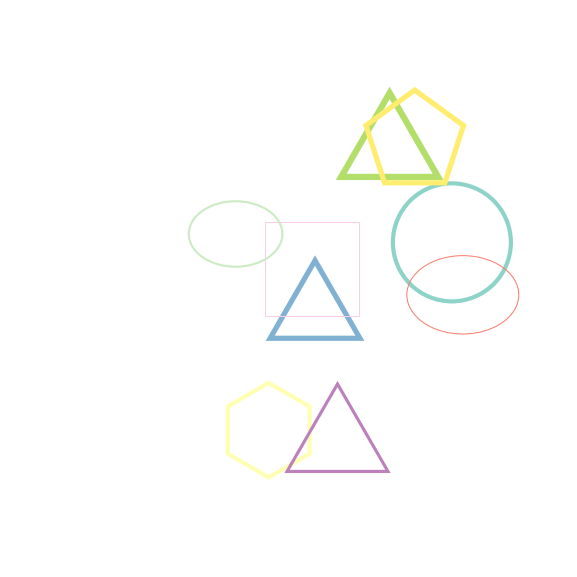[{"shape": "circle", "thickness": 2, "radius": 0.51, "center": [0.782, 0.579]}, {"shape": "hexagon", "thickness": 2, "radius": 0.41, "center": [0.465, 0.254]}, {"shape": "oval", "thickness": 0.5, "radius": 0.48, "center": [0.801, 0.489]}, {"shape": "triangle", "thickness": 2.5, "radius": 0.45, "center": [0.545, 0.458]}, {"shape": "triangle", "thickness": 3, "radius": 0.48, "center": [0.675, 0.741]}, {"shape": "square", "thickness": 0.5, "radius": 0.41, "center": [0.541, 0.533]}, {"shape": "triangle", "thickness": 1.5, "radius": 0.5, "center": [0.584, 0.233]}, {"shape": "oval", "thickness": 1, "radius": 0.41, "center": [0.408, 0.594]}, {"shape": "pentagon", "thickness": 2.5, "radius": 0.44, "center": [0.718, 0.754]}]